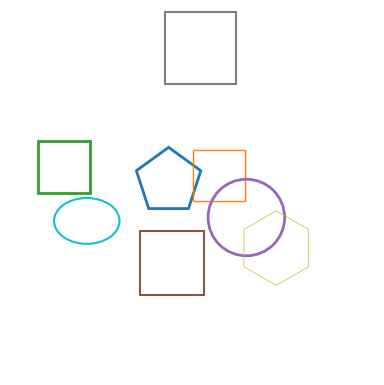[{"shape": "pentagon", "thickness": 2, "radius": 0.44, "center": [0.438, 0.529]}, {"shape": "square", "thickness": 1, "radius": 0.34, "center": [0.568, 0.544]}, {"shape": "square", "thickness": 2, "radius": 0.34, "center": [0.166, 0.566]}, {"shape": "circle", "thickness": 2, "radius": 0.5, "center": [0.64, 0.435]}, {"shape": "square", "thickness": 1.5, "radius": 0.42, "center": [0.447, 0.318]}, {"shape": "square", "thickness": 1.5, "radius": 0.47, "center": [0.521, 0.876]}, {"shape": "hexagon", "thickness": 0.5, "radius": 0.48, "center": [0.718, 0.356]}, {"shape": "oval", "thickness": 1.5, "radius": 0.43, "center": [0.225, 0.426]}]